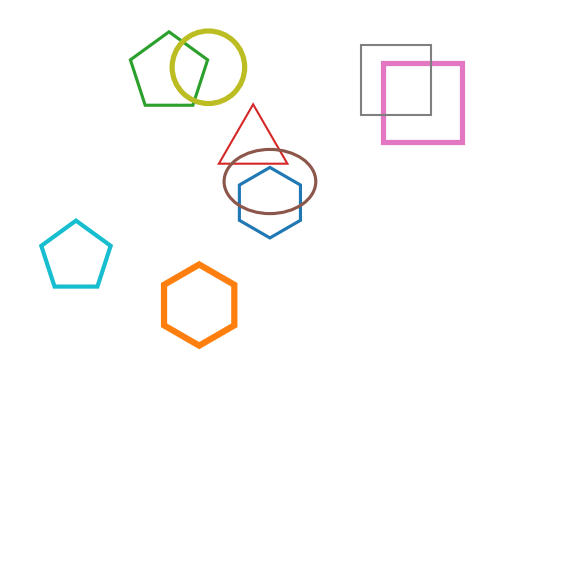[{"shape": "hexagon", "thickness": 1.5, "radius": 0.31, "center": [0.467, 0.648]}, {"shape": "hexagon", "thickness": 3, "radius": 0.35, "center": [0.345, 0.471]}, {"shape": "pentagon", "thickness": 1.5, "radius": 0.35, "center": [0.293, 0.874]}, {"shape": "triangle", "thickness": 1, "radius": 0.34, "center": [0.438, 0.75]}, {"shape": "oval", "thickness": 1.5, "radius": 0.4, "center": [0.467, 0.685]}, {"shape": "square", "thickness": 2.5, "radius": 0.34, "center": [0.732, 0.822]}, {"shape": "square", "thickness": 1, "radius": 0.31, "center": [0.686, 0.861]}, {"shape": "circle", "thickness": 2.5, "radius": 0.31, "center": [0.361, 0.883]}, {"shape": "pentagon", "thickness": 2, "radius": 0.32, "center": [0.132, 0.554]}]